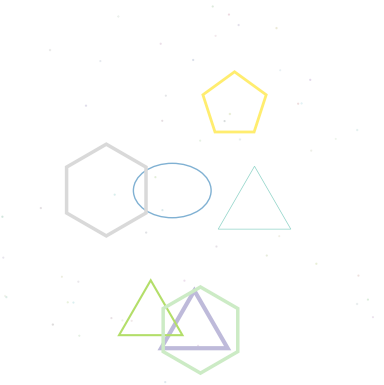[{"shape": "triangle", "thickness": 0.5, "radius": 0.54, "center": [0.661, 0.459]}, {"shape": "triangle", "thickness": 3, "radius": 0.5, "center": [0.505, 0.145]}, {"shape": "oval", "thickness": 1, "radius": 0.5, "center": [0.447, 0.505]}, {"shape": "triangle", "thickness": 1.5, "radius": 0.48, "center": [0.392, 0.177]}, {"shape": "hexagon", "thickness": 2.5, "radius": 0.6, "center": [0.276, 0.506]}, {"shape": "hexagon", "thickness": 2.5, "radius": 0.56, "center": [0.521, 0.143]}, {"shape": "pentagon", "thickness": 2, "radius": 0.43, "center": [0.609, 0.727]}]